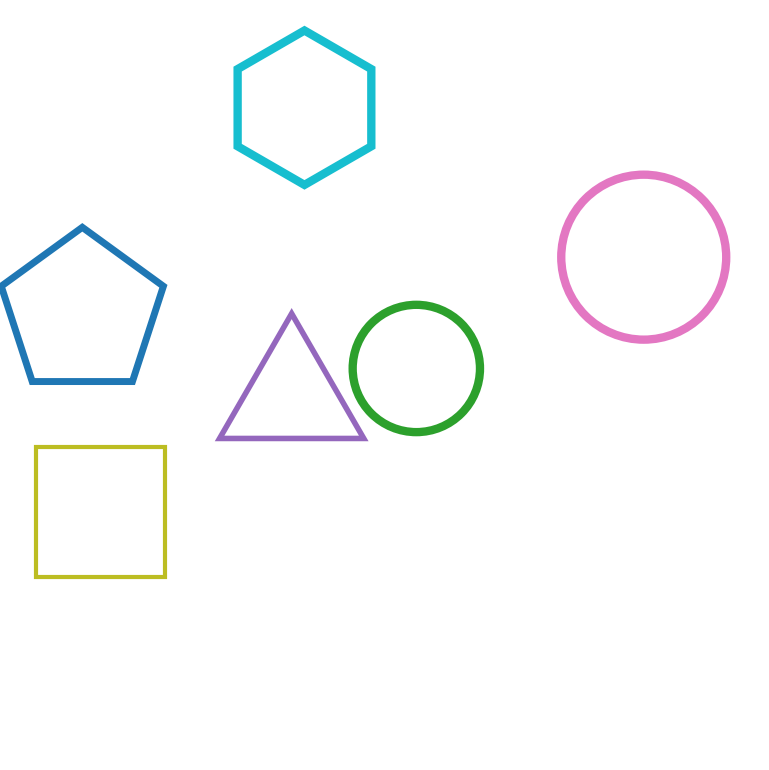[{"shape": "pentagon", "thickness": 2.5, "radius": 0.55, "center": [0.107, 0.594]}, {"shape": "circle", "thickness": 3, "radius": 0.41, "center": [0.541, 0.521]}, {"shape": "triangle", "thickness": 2, "radius": 0.54, "center": [0.379, 0.485]}, {"shape": "circle", "thickness": 3, "radius": 0.54, "center": [0.836, 0.666]}, {"shape": "square", "thickness": 1.5, "radius": 0.42, "center": [0.13, 0.335]}, {"shape": "hexagon", "thickness": 3, "radius": 0.5, "center": [0.395, 0.86]}]